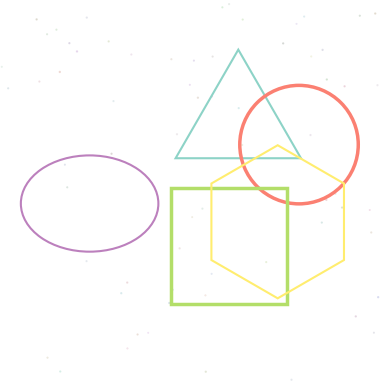[{"shape": "triangle", "thickness": 1.5, "radius": 0.94, "center": [0.619, 0.683]}, {"shape": "circle", "thickness": 2.5, "radius": 0.77, "center": [0.777, 0.624]}, {"shape": "square", "thickness": 2.5, "radius": 0.75, "center": [0.595, 0.361]}, {"shape": "oval", "thickness": 1.5, "radius": 0.89, "center": [0.233, 0.471]}, {"shape": "hexagon", "thickness": 1.5, "radius": 0.99, "center": [0.721, 0.424]}]